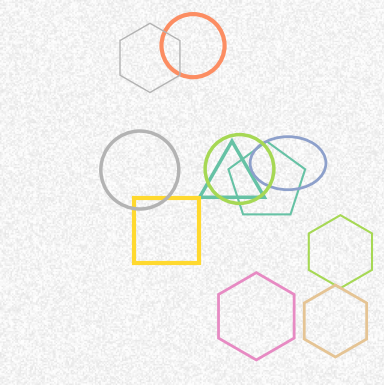[{"shape": "pentagon", "thickness": 1.5, "radius": 0.52, "center": [0.693, 0.528]}, {"shape": "triangle", "thickness": 2.5, "radius": 0.49, "center": [0.603, 0.536]}, {"shape": "circle", "thickness": 3, "radius": 0.41, "center": [0.501, 0.881]}, {"shape": "oval", "thickness": 2, "radius": 0.49, "center": [0.748, 0.576]}, {"shape": "hexagon", "thickness": 2, "radius": 0.57, "center": [0.666, 0.178]}, {"shape": "circle", "thickness": 2.5, "radius": 0.45, "center": [0.622, 0.561]}, {"shape": "hexagon", "thickness": 1.5, "radius": 0.47, "center": [0.884, 0.346]}, {"shape": "square", "thickness": 3, "radius": 0.42, "center": [0.433, 0.401]}, {"shape": "hexagon", "thickness": 2, "radius": 0.47, "center": [0.871, 0.166]}, {"shape": "hexagon", "thickness": 1, "radius": 0.45, "center": [0.39, 0.85]}, {"shape": "circle", "thickness": 2.5, "radius": 0.51, "center": [0.363, 0.558]}]